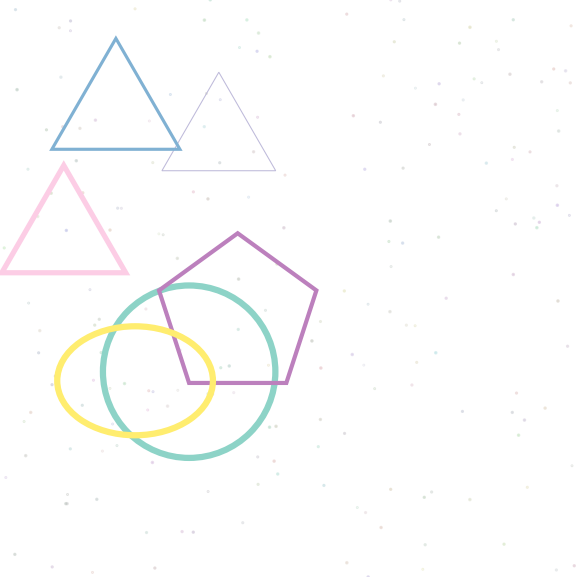[{"shape": "circle", "thickness": 3, "radius": 0.75, "center": [0.328, 0.356]}, {"shape": "triangle", "thickness": 0.5, "radius": 0.57, "center": [0.379, 0.76]}, {"shape": "triangle", "thickness": 1.5, "radius": 0.64, "center": [0.201, 0.805]}, {"shape": "triangle", "thickness": 2.5, "radius": 0.62, "center": [0.11, 0.589]}, {"shape": "pentagon", "thickness": 2, "radius": 0.72, "center": [0.412, 0.452]}, {"shape": "oval", "thickness": 3, "radius": 0.67, "center": [0.234, 0.34]}]